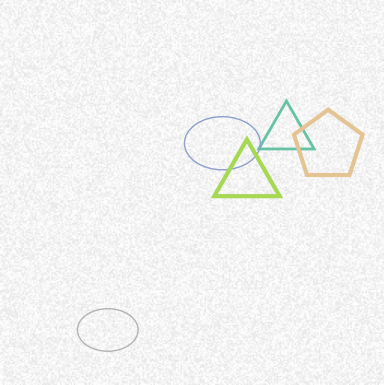[{"shape": "triangle", "thickness": 2, "radius": 0.42, "center": [0.744, 0.655]}, {"shape": "oval", "thickness": 1, "radius": 0.49, "center": [0.578, 0.628]}, {"shape": "triangle", "thickness": 3, "radius": 0.49, "center": [0.641, 0.54]}, {"shape": "pentagon", "thickness": 3, "radius": 0.47, "center": [0.853, 0.621]}, {"shape": "oval", "thickness": 1, "radius": 0.39, "center": [0.28, 0.143]}]